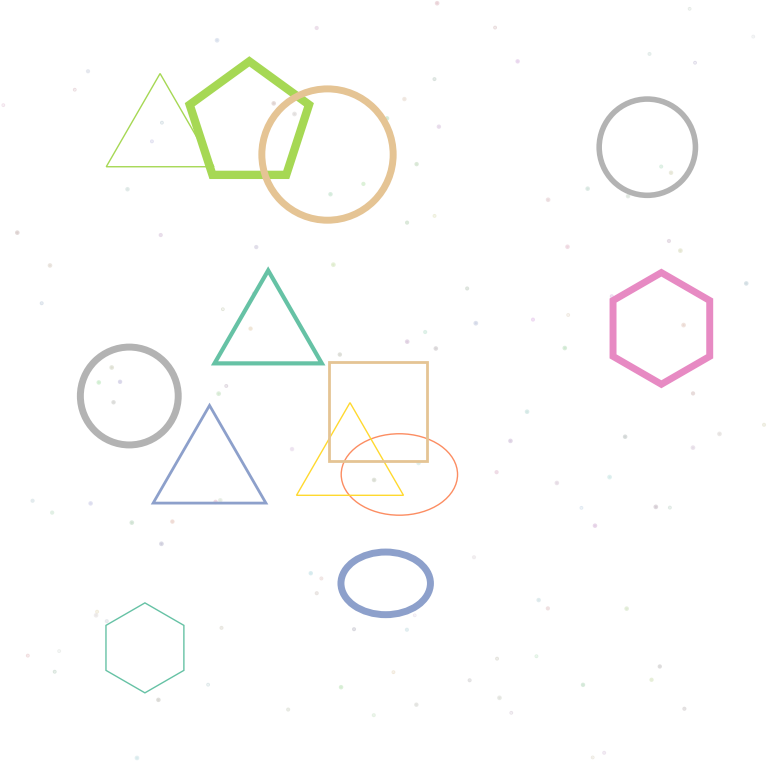[{"shape": "triangle", "thickness": 1.5, "radius": 0.4, "center": [0.348, 0.568]}, {"shape": "hexagon", "thickness": 0.5, "radius": 0.29, "center": [0.188, 0.159]}, {"shape": "oval", "thickness": 0.5, "radius": 0.38, "center": [0.519, 0.384]}, {"shape": "triangle", "thickness": 1, "radius": 0.42, "center": [0.272, 0.389]}, {"shape": "oval", "thickness": 2.5, "radius": 0.29, "center": [0.501, 0.242]}, {"shape": "hexagon", "thickness": 2.5, "radius": 0.36, "center": [0.859, 0.573]}, {"shape": "triangle", "thickness": 0.5, "radius": 0.4, "center": [0.208, 0.824]}, {"shape": "pentagon", "thickness": 3, "radius": 0.41, "center": [0.324, 0.839]}, {"shape": "triangle", "thickness": 0.5, "radius": 0.4, "center": [0.455, 0.397]}, {"shape": "square", "thickness": 1, "radius": 0.32, "center": [0.491, 0.466]}, {"shape": "circle", "thickness": 2.5, "radius": 0.43, "center": [0.425, 0.799]}, {"shape": "circle", "thickness": 2, "radius": 0.31, "center": [0.841, 0.809]}, {"shape": "circle", "thickness": 2.5, "radius": 0.32, "center": [0.168, 0.486]}]